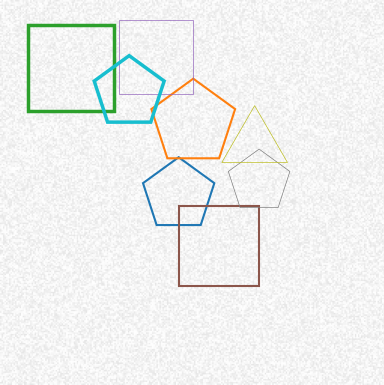[{"shape": "pentagon", "thickness": 1.5, "radius": 0.49, "center": [0.464, 0.494]}, {"shape": "pentagon", "thickness": 1.5, "radius": 0.57, "center": [0.502, 0.681]}, {"shape": "square", "thickness": 2.5, "radius": 0.56, "center": [0.184, 0.824]}, {"shape": "square", "thickness": 0.5, "radius": 0.48, "center": [0.405, 0.851]}, {"shape": "square", "thickness": 1.5, "radius": 0.52, "center": [0.569, 0.362]}, {"shape": "pentagon", "thickness": 0.5, "radius": 0.42, "center": [0.673, 0.529]}, {"shape": "triangle", "thickness": 0.5, "radius": 0.49, "center": [0.661, 0.627]}, {"shape": "pentagon", "thickness": 2.5, "radius": 0.48, "center": [0.336, 0.76]}]